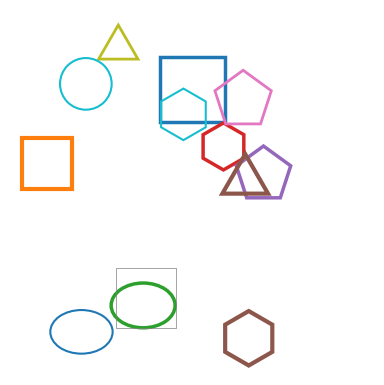[{"shape": "square", "thickness": 2.5, "radius": 0.42, "center": [0.501, 0.768]}, {"shape": "oval", "thickness": 1.5, "radius": 0.4, "center": [0.212, 0.138]}, {"shape": "square", "thickness": 3, "radius": 0.33, "center": [0.122, 0.575]}, {"shape": "oval", "thickness": 2.5, "radius": 0.42, "center": [0.372, 0.207]}, {"shape": "hexagon", "thickness": 2.5, "radius": 0.31, "center": [0.58, 0.62]}, {"shape": "pentagon", "thickness": 2.5, "radius": 0.37, "center": [0.684, 0.546]}, {"shape": "triangle", "thickness": 3, "radius": 0.34, "center": [0.637, 0.531]}, {"shape": "hexagon", "thickness": 3, "radius": 0.35, "center": [0.646, 0.121]}, {"shape": "pentagon", "thickness": 2, "radius": 0.39, "center": [0.631, 0.74]}, {"shape": "square", "thickness": 0.5, "radius": 0.39, "center": [0.379, 0.226]}, {"shape": "triangle", "thickness": 2, "radius": 0.3, "center": [0.307, 0.876]}, {"shape": "circle", "thickness": 1.5, "radius": 0.34, "center": [0.223, 0.782]}, {"shape": "hexagon", "thickness": 1.5, "radius": 0.33, "center": [0.476, 0.703]}]